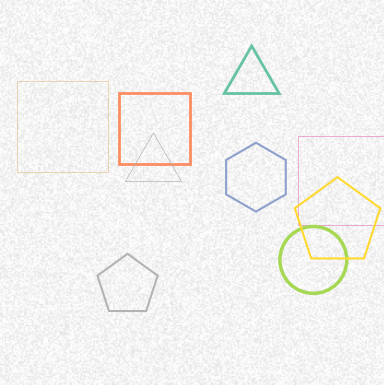[{"shape": "triangle", "thickness": 2, "radius": 0.41, "center": [0.654, 0.798]}, {"shape": "square", "thickness": 2, "radius": 0.46, "center": [0.402, 0.665]}, {"shape": "hexagon", "thickness": 1.5, "radius": 0.45, "center": [0.665, 0.54]}, {"shape": "square", "thickness": 0.5, "radius": 0.58, "center": [0.889, 0.531]}, {"shape": "circle", "thickness": 2.5, "radius": 0.43, "center": [0.814, 0.325]}, {"shape": "pentagon", "thickness": 1.5, "radius": 0.58, "center": [0.877, 0.423]}, {"shape": "square", "thickness": 0.5, "radius": 0.59, "center": [0.163, 0.671]}, {"shape": "pentagon", "thickness": 1.5, "radius": 0.41, "center": [0.331, 0.259]}, {"shape": "triangle", "thickness": 0.5, "radius": 0.42, "center": [0.398, 0.57]}]